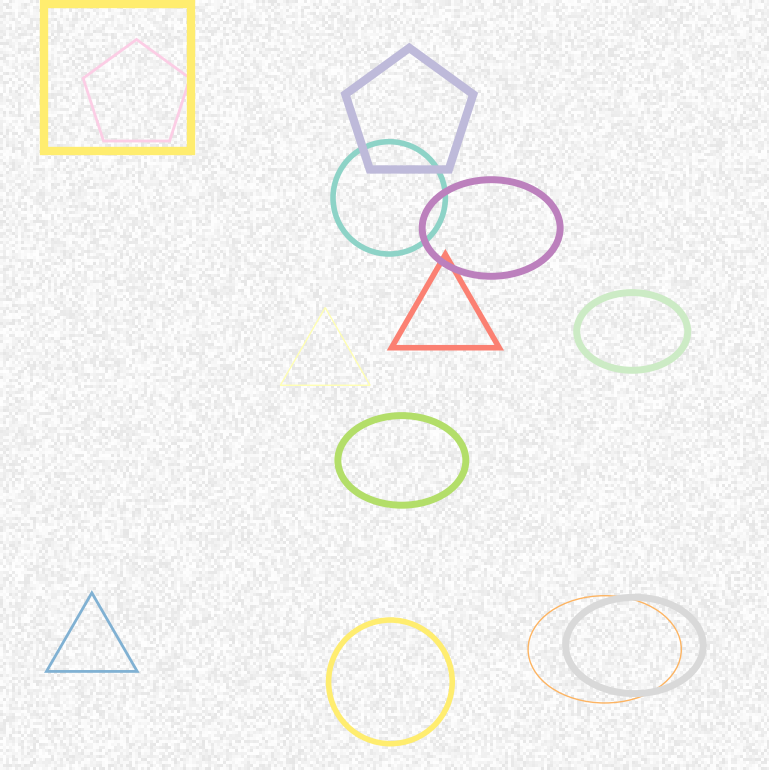[{"shape": "circle", "thickness": 2, "radius": 0.36, "center": [0.505, 0.743]}, {"shape": "triangle", "thickness": 0.5, "radius": 0.34, "center": [0.422, 0.533]}, {"shape": "pentagon", "thickness": 3, "radius": 0.44, "center": [0.532, 0.851]}, {"shape": "triangle", "thickness": 2, "radius": 0.4, "center": [0.578, 0.589]}, {"shape": "triangle", "thickness": 1, "radius": 0.34, "center": [0.119, 0.162]}, {"shape": "oval", "thickness": 0.5, "radius": 0.5, "center": [0.785, 0.157]}, {"shape": "oval", "thickness": 2.5, "radius": 0.42, "center": [0.522, 0.402]}, {"shape": "pentagon", "thickness": 1, "radius": 0.36, "center": [0.177, 0.876]}, {"shape": "oval", "thickness": 2.5, "radius": 0.45, "center": [0.824, 0.162]}, {"shape": "oval", "thickness": 2.5, "radius": 0.45, "center": [0.638, 0.704]}, {"shape": "oval", "thickness": 2.5, "radius": 0.36, "center": [0.821, 0.57]}, {"shape": "circle", "thickness": 2, "radius": 0.4, "center": [0.507, 0.114]}, {"shape": "square", "thickness": 3, "radius": 0.48, "center": [0.152, 0.9]}]